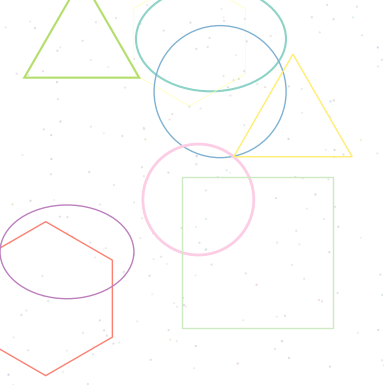[{"shape": "oval", "thickness": 1.5, "radius": 0.97, "center": [0.548, 0.899]}, {"shape": "hexagon", "thickness": 0.5, "radius": 0.84, "center": [0.492, 0.893]}, {"shape": "hexagon", "thickness": 1, "radius": 1.0, "center": [0.119, 0.224]}, {"shape": "circle", "thickness": 1, "radius": 0.86, "center": [0.572, 0.762]}, {"shape": "triangle", "thickness": 1.5, "radius": 0.86, "center": [0.212, 0.884]}, {"shape": "circle", "thickness": 2, "radius": 0.72, "center": [0.515, 0.482]}, {"shape": "oval", "thickness": 1, "radius": 0.87, "center": [0.174, 0.346]}, {"shape": "square", "thickness": 1, "radius": 0.98, "center": [0.668, 0.344]}, {"shape": "triangle", "thickness": 1, "radius": 0.89, "center": [0.761, 0.682]}]